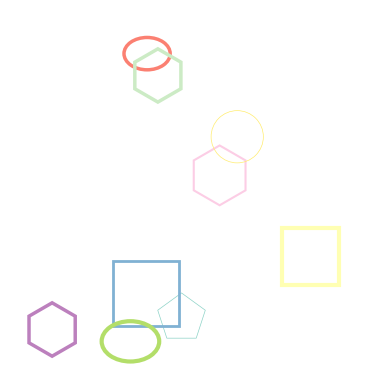[{"shape": "pentagon", "thickness": 0.5, "radius": 0.32, "center": [0.471, 0.174]}, {"shape": "square", "thickness": 3, "radius": 0.37, "center": [0.806, 0.334]}, {"shape": "oval", "thickness": 2.5, "radius": 0.3, "center": [0.382, 0.861]}, {"shape": "square", "thickness": 2, "radius": 0.43, "center": [0.379, 0.238]}, {"shape": "oval", "thickness": 3, "radius": 0.37, "center": [0.339, 0.113]}, {"shape": "hexagon", "thickness": 1.5, "radius": 0.39, "center": [0.57, 0.544]}, {"shape": "hexagon", "thickness": 2.5, "radius": 0.35, "center": [0.135, 0.144]}, {"shape": "hexagon", "thickness": 2.5, "radius": 0.35, "center": [0.41, 0.804]}, {"shape": "circle", "thickness": 0.5, "radius": 0.34, "center": [0.616, 0.645]}]